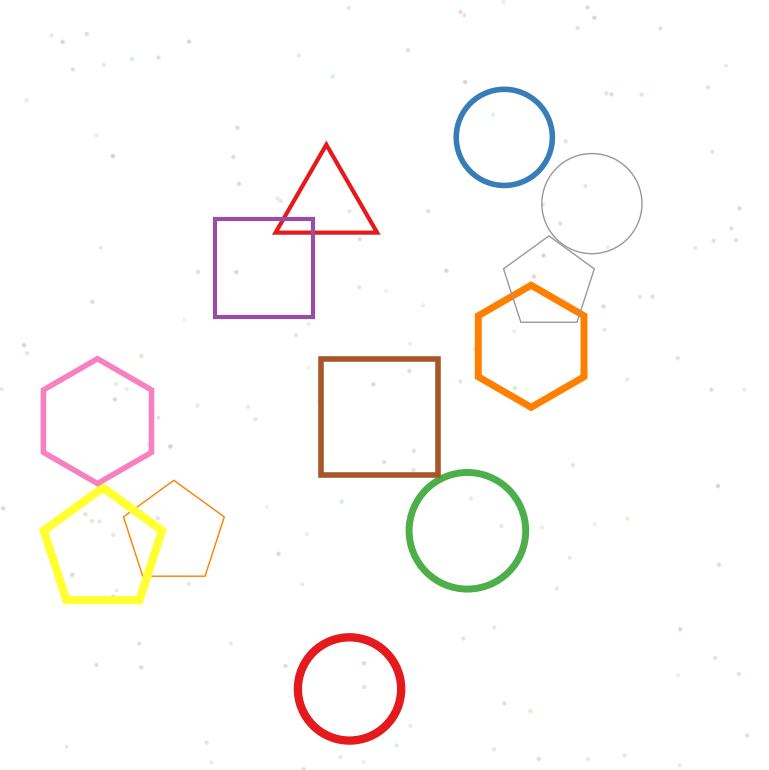[{"shape": "circle", "thickness": 3, "radius": 0.34, "center": [0.454, 0.105]}, {"shape": "triangle", "thickness": 1.5, "radius": 0.38, "center": [0.424, 0.736]}, {"shape": "circle", "thickness": 2, "radius": 0.31, "center": [0.655, 0.822]}, {"shape": "circle", "thickness": 2.5, "radius": 0.38, "center": [0.607, 0.311]}, {"shape": "square", "thickness": 1.5, "radius": 0.32, "center": [0.343, 0.652]}, {"shape": "hexagon", "thickness": 2.5, "radius": 0.4, "center": [0.69, 0.55]}, {"shape": "pentagon", "thickness": 0.5, "radius": 0.34, "center": [0.226, 0.307]}, {"shape": "pentagon", "thickness": 3, "radius": 0.4, "center": [0.134, 0.286]}, {"shape": "square", "thickness": 2, "radius": 0.38, "center": [0.493, 0.459]}, {"shape": "hexagon", "thickness": 2, "radius": 0.41, "center": [0.127, 0.453]}, {"shape": "pentagon", "thickness": 0.5, "radius": 0.31, "center": [0.713, 0.632]}, {"shape": "circle", "thickness": 0.5, "radius": 0.33, "center": [0.769, 0.736]}]